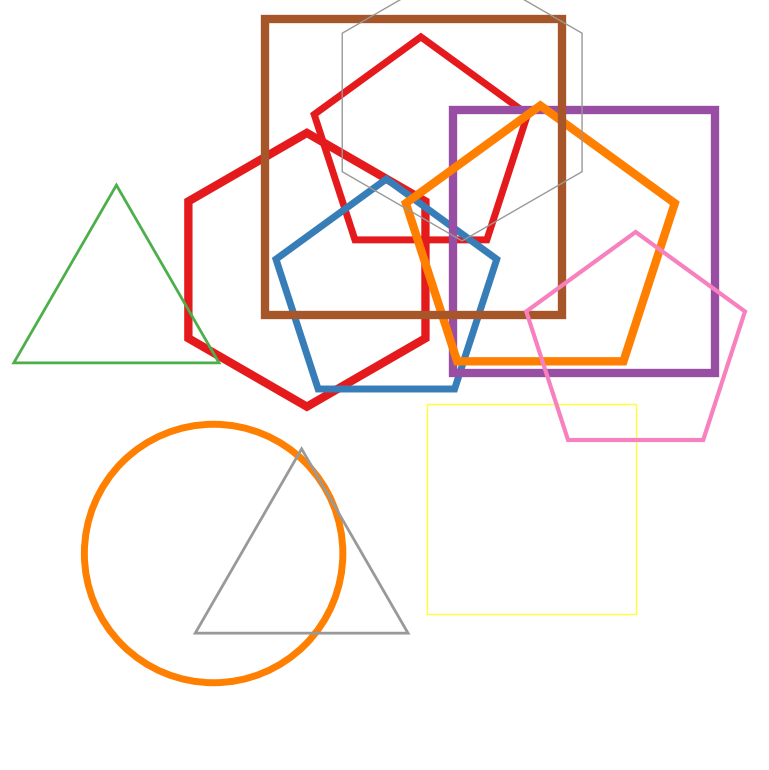[{"shape": "pentagon", "thickness": 2.5, "radius": 0.73, "center": [0.547, 0.806]}, {"shape": "hexagon", "thickness": 3, "radius": 0.89, "center": [0.399, 0.65]}, {"shape": "pentagon", "thickness": 2.5, "radius": 0.75, "center": [0.502, 0.617]}, {"shape": "triangle", "thickness": 1, "radius": 0.77, "center": [0.151, 0.606]}, {"shape": "square", "thickness": 3, "radius": 0.85, "center": [0.759, 0.687]}, {"shape": "circle", "thickness": 2.5, "radius": 0.84, "center": [0.277, 0.281]}, {"shape": "pentagon", "thickness": 3, "radius": 0.92, "center": [0.702, 0.679]}, {"shape": "square", "thickness": 0.5, "radius": 0.68, "center": [0.69, 0.339]}, {"shape": "square", "thickness": 3, "radius": 0.96, "center": [0.537, 0.783]}, {"shape": "pentagon", "thickness": 1.5, "radius": 0.75, "center": [0.825, 0.549]}, {"shape": "triangle", "thickness": 1, "radius": 0.8, "center": [0.392, 0.257]}, {"shape": "hexagon", "thickness": 0.5, "radius": 0.9, "center": [0.6, 0.867]}]